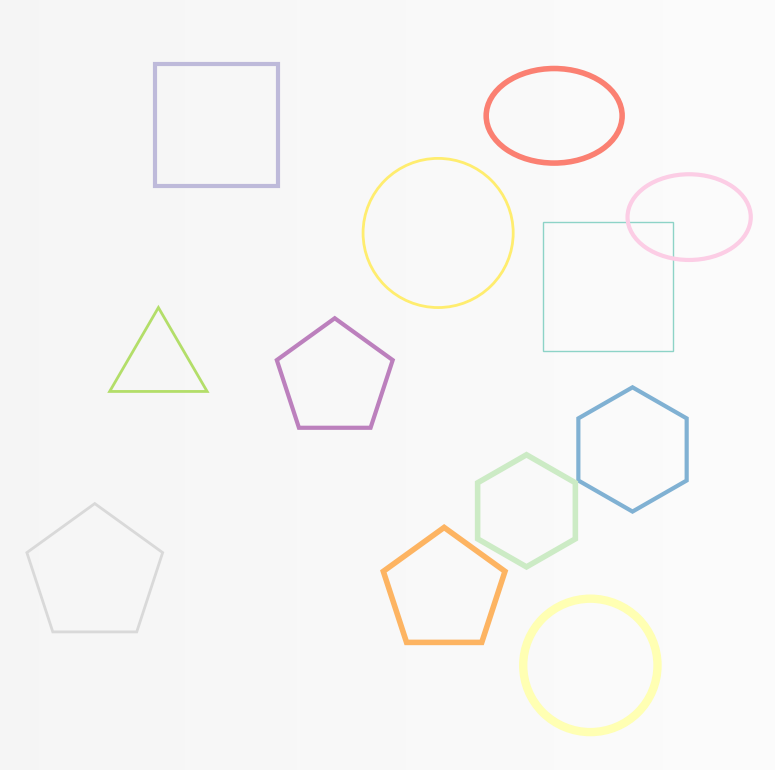[{"shape": "square", "thickness": 0.5, "radius": 0.42, "center": [0.785, 0.628]}, {"shape": "circle", "thickness": 3, "radius": 0.43, "center": [0.762, 0.136]}, {"shape": "square", "thickness": 1.5, "radius": 0.39, "center": [0.279, 0.837]}, {"shape": "oval", "thickness": 2, "radius": 0.44, "center": [0.715, 0.85]}, {"shape": "hexagon", "thickness": 1.5, "radius": 0.4, "center": [0.816, 0.416]}, {"shape": "pentagon", "thickness": 2, "radius": 0.41, "center": [0.573, 0.232]}, {"shape": "triangle", "thickness": 1, "radius": 0.36, "center": [0.204, 0.528]}, {"shape": "oval", "thickness": 1.5, "radius": 0.4, "center": [0.889, 0.718]}, {"shape": "pentagon", "thickness": 1, "radius": 0.46, "center": [0.122, 0.254]}, {"shape": "pentagon", "thickness": 1.5, "radius": 0.39, "center": [0.432, 0.508]}, {"shape": "hexagon", "thickness": 2, "radius": 0.36, "center": [0.679, 0.337]}, {"shape": "circle", "thickness": 1, "radius": 0.48, "center": [0.565, 0.697]}]